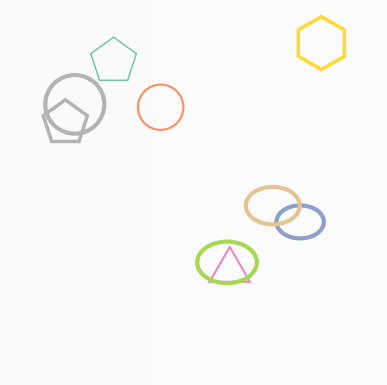[{"shape": "pentagon", "thickness": 1, "radius": 0.31, "center": [0.293, 0.842]}, {"shape": "circle", "thickness": 1.5, "radius": 0.29, "center": [0.415, 0.721]}, {"shape": "oval", "thickness": 3, "radius": 0.31, "center": [0.775, 0.424]}, {"shape": "triangle", "thickness": 1.5, "radius": 0.3, "center": [0.593, 0.298]}, {"shape": "oval", "thickness": 3, "radius": 0.39, "center": [0.586, 0.318]}, {"shape": "hexagon", "thickness": 2.5, "radius": 0.34, "center": [0.829, 0.888]}, {"shape": "oval", "thickness": 3, "radius": 0.35, "center": [0.704, 0.466]}, {"shape": "pentagon", "thickness": 2.5, "radius": 0.3, "center": [0.169, 0.681]}, {"shape": "circle", "thickness": 3, "radius": 0.38, "center": [0.193, 0.729]}]